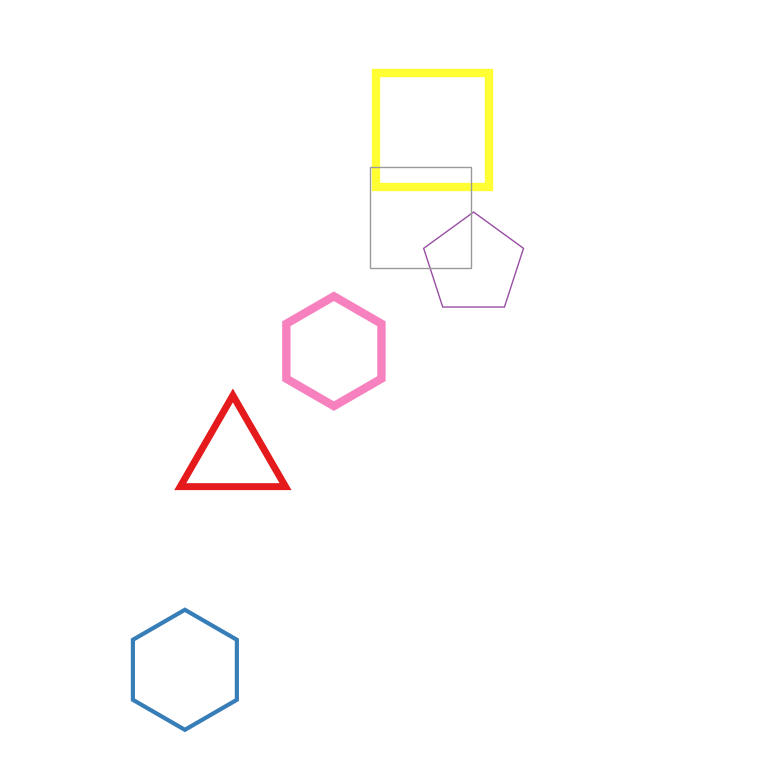[{"shape": "triangle", "thickness": 2.5, "radius": 0.39, "center": [0.302, 0.407]}, {"shape": "hexagon", "thickness": 1.5, "radius": 0.39, "center": [0.24, 0.13]}, {"shape": "pentagon", "thickness": 0.5, "radius": 0.34, "center": [0.615, 0.656]}, {"shape": "square", "thickness": 3, "radius": 0.37, "center": [0.562, 0.831]}, {"shape": "hexagon", "thickness": 3, "radius": 0.36, "center": [0.434, 0.544]}, {"shape": "square", "thickness": 0.5, "radius": 0.33, "center": [0.546, 0.717]}]